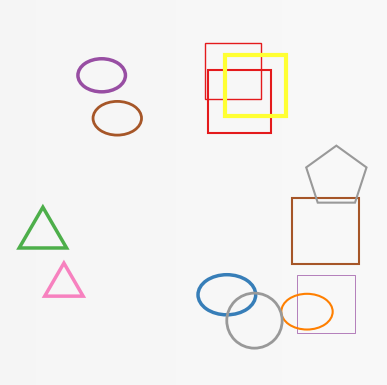[{"shape": "square", "thickness": 1, "radius": 0.36, "center": [0.601, 0.814]}, {"shape": "square", "thickness": 1.5, "radius": 0.41, "center": [0.619, 0.737]}, {"shape": "oval", "thickness": 2.5, "radius": 0.37, "center": [0.585, 0.234]}, {"shape": "triangle", "thickness": 2.5, "radius": 0.35, "center": [0.111, 0.391]}, {"shape": "oval", "thickness": 2.5, "radius": 0.31, "center": [0.262, 0.804]}, {"shape": "square", "thickness": 0.5, "radius": 0.37, "center": [0.84, 0.211]}, {"shape": "oval", "thickness": 1.5, "radius": 0.33, "center": [0.792, 0.19]}, {"shape": "square", "thickness": 3, "radius": 0.39, "center": [0.659, 0.778]}, {"shape": "oval", "thickness": 2, "radius": 0.31, "center": [0.303, 0.693]}, {"shape": "square", "thickness": 1.5, "radius": 0.43, "center": [0.84, 0.401]}, {"shape": "triangle", "thickness": 2.5, "radius": 0.29, "center": [0.165, 0.259]}, {"shape": "circle", "thickness": 2, "radius": 0.36, "center": [0.657, 0.167]}, {"shape": "pentagon", "thickness": 1.5, "radius": 0.41, "center": [0.868, 0.54]}]